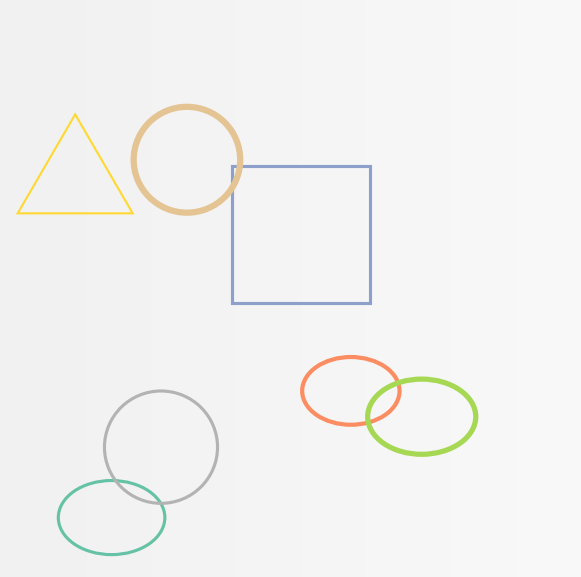[{"shape": "oval", "thickness": 1.5, "radius": 0.46, "center": [0.192, 0.103]}, {"shape": "oval", "thickness": 2, "radius": 0.42, "center": [0.604, 0.322]}, {"shape": "square", "thickness": 1.5, "radius": 0.59, "center": [0.518, 0.593]}, {"shape": "oval", "thickness": 2.5, "radius": 0.46, "center": [0.726, 0.278]}, {"shape": "triangle", "thickness": 1, "radius": 0.57, "center": [0.129, 0.687]}, {"shape": "circle", "thickness": 3, "radius": 0.46, "center": [0.322, 0.723]}, {"shape": "circle", "thickness": 1.5, "radius": 0.49, "center": [0.277, 0.225]}]